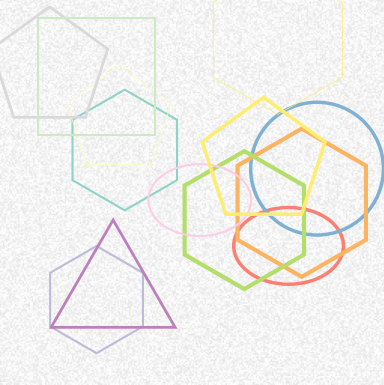[{"shape": "hexagon", "thickness": 1.5, "radius": 0.78, "center": [0.324, 0.61]}, {"shape": "pentagon", "thickness": 0.5, "radius": 0.71, "center": [0.309, 0.687]}, {"shape": "hexagon", "thickness": 1.5, "radius": 0.7, "center": [0.251, 0.222]}, {"shape": "oval", "thickness": 2.5, "radius": 0.71, "center": [0.75, 0.361]}, {"shape": "circle", "thickness": 2.5, "radius": 0.86, "center": [0.824, 0.562]}, {"shape": "hexagon", "thickness": 3, "radius": 0.96, "center": [0.784, 0.473]}, {"shape": "hexagon", "thickness": 3, "radius": 0.9, "center": [0.635, 0.428]}, {"shape": "oval", "thickness": 1.5, "radius": 0.67, "center": [0.519, 0.48]}, {"shape": "pentagon", "thickness": 2, "radius": 0.79, "center": [0.129, 0.824]}, {"shape": "triangle", "thickness": 2, "radius": 0.93, "center": [0.294, 0.243]}, {"shape": "square", "thickness": 1.5, "radius": 0.76, "center": [0.251, 0.801]}, {"shape": "hexagon", "thickness": 0.5, "radius": 0.97, "center": [0.722, 0.897]}, {"shape": "pentagon", "thickness": 2.5, "radius": 0.84, "center": [0.685, 0.579]}]